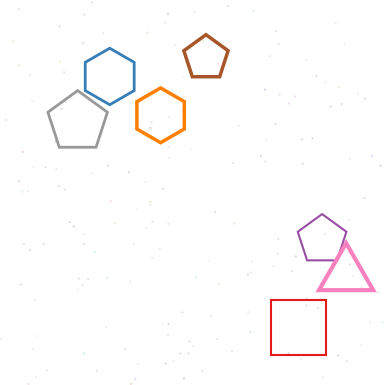[{"shape": "square", "thickness": 1.5, "radius": 0.36, "center": [0.776, 0.149]}, {"shape": "hexagon", "thickness": 2, "radius": 0.37, "center": [0.285, 0.801]}, {"shape": "pentagon", "thickness": 1.5, "radius": 0.33, "center": [0.837, 0.378]}, {"shape": "hexagon", "thickness": 2.5, "radius": 0.36, "center": [0.417, 0.7]}, {"shape": "pentagon", "thickness": 2.5, "radius": 0.3, "center": [0.535, 0.85]}, {"shape": "triangle", "thickness": 3, "radius": 0.41, "center": [0.899, 0.287]}, {"shape": "pentagon", "thickness": 2, "radius": 0.41, "center": [0.202, 0.683]}]